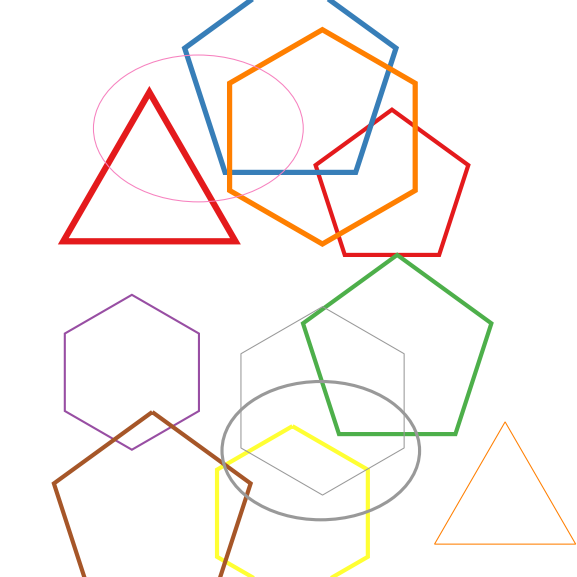[{"shape": "pentagon", "thickness": 2, "radius": 0.7, "center": [0.679, 0.67]}, {"shape": "triangle", "thickness": 3, "radius": 0.86, "center": [0.259, 0.667]}, {"shape": "pentagon", "thickness": 2.5, "radius": 0.96, "center": [0.503, 0.856]}, {"shape": "pentagon", "thickness": 2, "radius": 0.86, "center": [0.688, 0.386]}, {"shape": "hexagon", "thickness": 1, "radius": 0.67, "center": [0.228, 0.355]}, {"shape": "triangle", "thickness": 0.5, "radius": 0.71, "center": [0.875, 0.127]}, {"shape": "hexagon", "thickness": 2.5, "radius": 0.93, "center": [0.558, 0.762]}, {"shape": "hexagon", "thickness": 2, "radius": 0.75, "center": [0.506, 0.11]}, {"shape": "pentagon", "thickness": 2, "radius": 0.9, "center": [0.264, 0.107]}, {"shape": "oval", "thickness": 0.5, "radius": 0.91, "center": [0.343, 0.777]}, {"shape": "oval", "thickness": 1.5, "radius": 0.86, "center": [0.555, 0.219]}, {"shape": "hexagon", "thickness": 0.5, "radius": 0.82, "center": [0.559, 0.305]}]